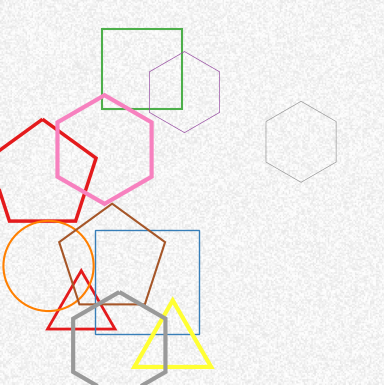[{"shape": "pentagon", "thickness": 2.5, "radius": 0.73, "center": [0.11, 0.544]}, {"shape": "triangle", "thickness": 2, "radius": 0.51, "center": [0.211, 0.196]}, {"shape": "square", "thickness": 1, "radius": 0.68, "center": [0.381, 0.268]}, {"shape": "square", "thickness": 1.5, "radius": 0.52, "center": [0.369, 0.822]}, {"shape": "hexagon", "thickness": 0.5, "radius": 0.53, "center": [0.479, 0.761]}, {"shape": "circle", "thickness": 1.5, "radius": 0.59, "center": [0.126, 0.309]}, {"shape": "triangle", "thickness": 3, "radius": 0.58, "center": [0.449, 0.104]}, {"shape": "pentagon", "thickness": 1.5, "radius": 0.72, "center": [0.291, 0.326]}, {"shape": "hexagon", "thickness": 3, "radius": 0.71, "center": [0.272, 0.612]}, {"shape": "hexagon", "thickness": 3, "radius": 0.69, "center": [0.31, 0.103]}, {"shape": "hexagon", "thickness": 0.5, "radius": 0.53, "center": [0.782, 0.632]}]